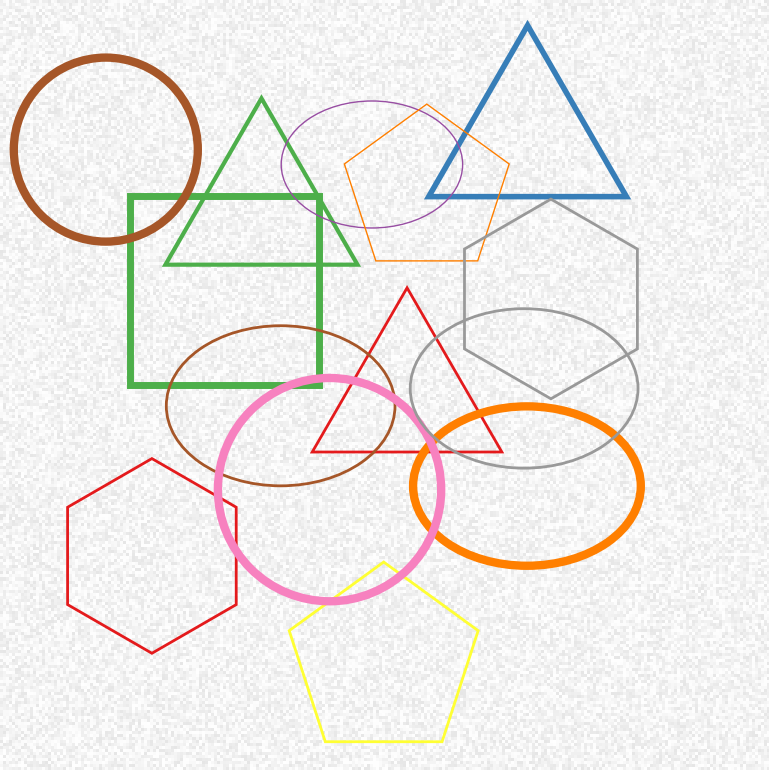[{"shape": "hexagon", "thickness": 1, "radius": 0.63, "center": [0.197, 0.278]}, {"shape": "triangle", "thickness": 1, "radius": 0.71, "center": [0.529, 0.484]}, {"shape": "triangle", "thickness": 2, "radius": 0.74, "center": [0.685, 0.819]}, {"shape": "triangle", "thickness": 1.5, "radius": 0.72, "center": [0.34, 0.728]}, {"shape": "square", "thickness": 2.5, "radius": 0.61, "center": [0.291, 0.623]}, {"shape": "oval", "thickness": 0.5, "radius": 0.59, "center": [0.483, 0.786]}, {"shape": "oval", "thickness": 3, "radius": 0.74, "center": [0.684, 0.369]}, {"shape": "pentagon", "thickness": 0.5, "radius": 0.56, "center": [0.554, 0.752]}, {"shape": "pentagon", "thickness": 1, "radius": 0.65, "center": [0.498, 0.141]}, {"shape": "circle", "thickness": 3, "radius": 0.6, "center": [0.137, 0.806]}, {"shape": "oval", "thickness": 1, "radius": 0.74, "center": [0.365, 0.473]}, {"shape": "circle", "thickness": 3, "radius": 0.72, "center": [0.428, 0.364]}, {"shape": "oval", "thickness": 1, "radius": 0.74, "center": [0.681, 0.496]}, {"shape": "hexagon", "thickness": 1, "radius": 0.65, "center": [0.716, 0.612]}]